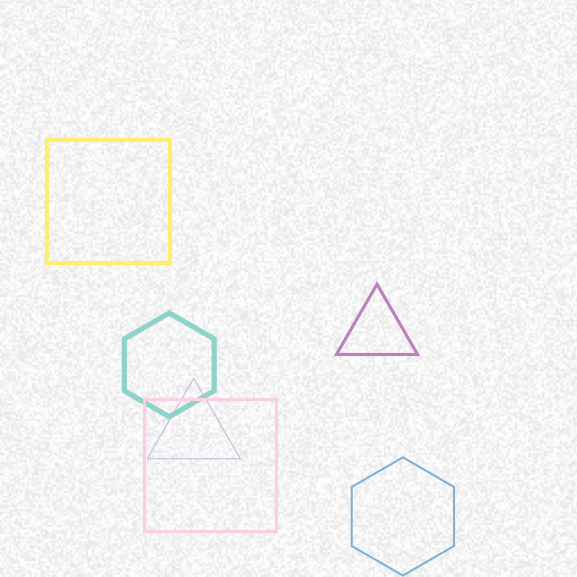[{"shape": "hexagon", "thickness": 2.5, "radius": 0.45, "center": [0.293, 0.367]}, {"shape": "triangle", "thickness": 0.5, "radius": 0.46, "center": [0.336, 0.251]}, {"shape": "hexagon", "thickness": 1, "radius": 0.51, "center": [0.698, 0.105]}, {"shape": "square", "thickness": 1.5, "radius": 0.57, "center": [0.363, 0.194]}, {"shape": "triangle", "thickness": 1.5, "radius": 0.41, "center": [0.653, 0.426]}, {"shape": "square", "thickness": 2, "radius": 0.53, "center": [0.187, 0.65]}]